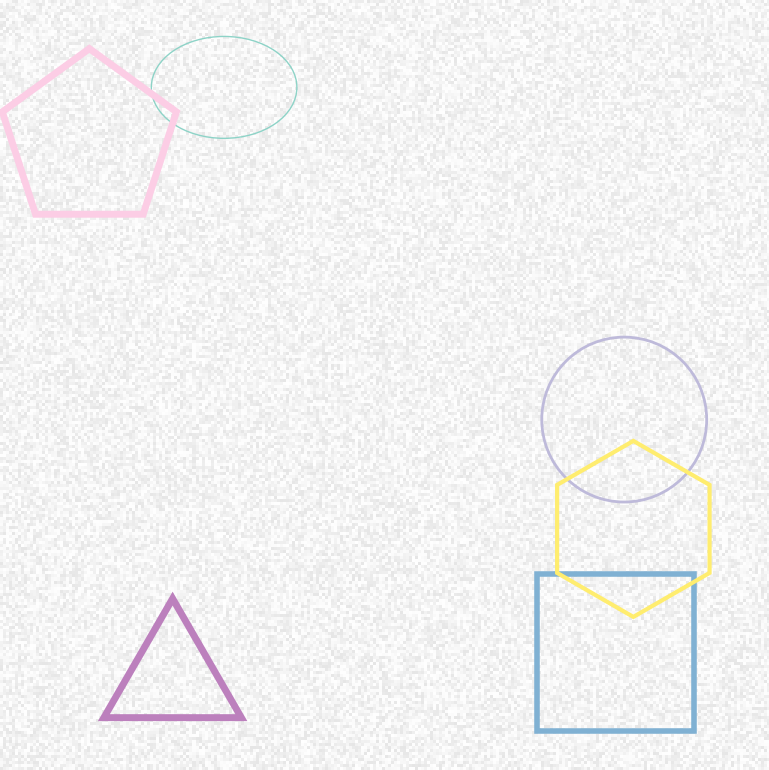[{"shape": "oval", "thickness": 0.5, "radius": 0.47, "center": [0.291, 0.887]}, {"shape": "circle", "thickness": 1, "radius": 0.54, "center": [0.811, 0.455]}, {"shape": "square", "thickness": 2, "radius": 0.51, "center": [0.799, 0.153]}, {"shape": "pentagon", "thickness": 2.5, "radius": 0.59, "center": [0.116, 0.818]}, {"shape": "triangle", "thickness": 2.5, "radius": 0.52, "center": [0.224, 0.12]}, {"shape": "hexagon", "thickness": 1.5, "radius": 0.57, "center": [0.823, 0.313]}]